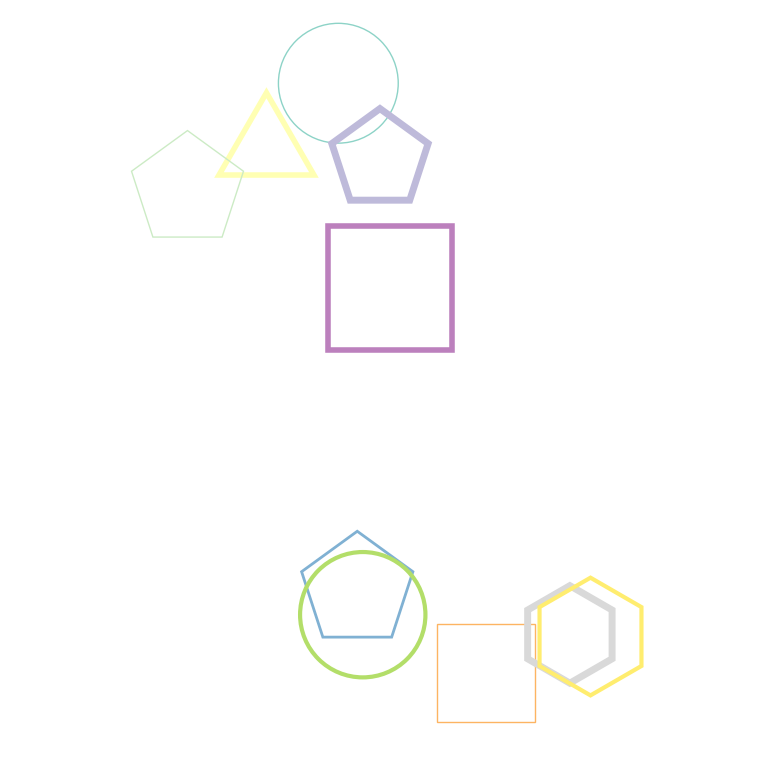[{"shape": "circle", "thickness": 0.5, "radius": 0.39, "center": [0.439, 0.892]}, {"shape": "triangle", "thickness": 2, "radius": 0.36, "center": [0.346, 0.808]}, {"shape": "pentagon", "thickness": 2.5, "radius": 0.33, "center": [0.493, 0.793]}, {"shape": "pentagon", "thickness": 1, "radius": 0.38, "center": [0.464, 0.234]}, {"shape": "square", "thickness": 0.5, "radius": 0.32, "center": [0.631, 0.126]}, {"shape": "circle", "thickness": 1.5, "radius": 0.41, "center": [0.471, 0.202]}, {"shape": "hexagon", "thickness": 2.5, "radius": 0.32, "center": [0.74, 0.176]}, {"shape": "square", "thickness": 2, "radius": 0.4, "center": [0.507, 0.626]}, {"shape": "pentagon", "thickness": 0.5, "radius": 0.38, "center": [0.244, 0.754]}, {"shape": "hexagon", "thickness": 1.5, "radius": 0.38, "center": [0.767, 0.173]}]